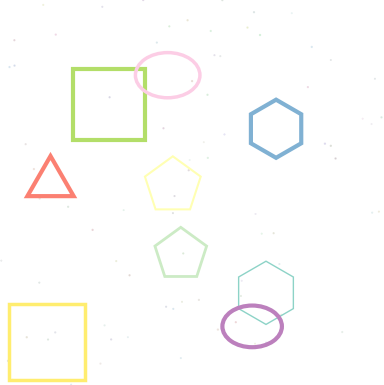[{"shape": "hexagon", "thickness": 1, "radius": 0.41, "center": [0.691, 0.239]}, {"shape": "pentagon", "thickness": 1.5, "radius": 0.38, "center": [0.449, 0.518]}, {"shape": "triangle", "thickness": 3, "radius": 0.35, "center": [0.131, 0.525]}, {"shape": "hexagon", "thickness": 3, "radius": 0.38, "center": [0.717, 0.666]}, {"shape": "square", "thickness": 3, "radius": 0.47, "center": [0.283, 0.729]}, {"shape": "oval", "thickness": 2.5, "radius": 0.42, "center": [0.436, 0.805]}, {"shape": "oval", "thickness": 3, "radius": 0.39, "center": [0.655, 0.152]}, {"shape": "pentagon", "thickness": 2, "radius": 0.35, "center": [0.47, 0.339]}, {"shape": "square", "thickness": 2.5, "radius": 0.49, "center": [0.122, 0.112]}]